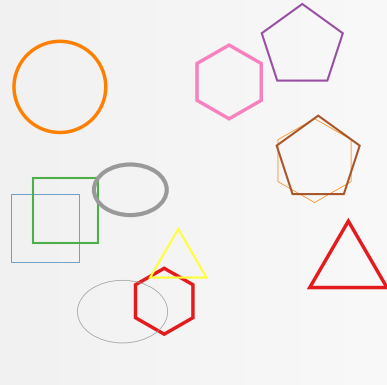[{"shape": "triangle", "thickness": 2.5, "radius": 0.58, "center": [0.899, 0.311]}, {"shape": "hexagon", "thickness": 2.5, "radius": 0.43, "center": [0.424, 0.218]}, {"shape": "square", "thickness": 0.5, "radius": 0.44, "center": [0.116, 0.407]}, {"shape": "square", "thickness": 1.5, "radius": 0.42, "center": [0.17, 0.454]}, {"shape": "pentagon", "thickness": 1.5, "radius": 0.55, "center": [0.78, 0.88]}, {"shape": "circle", "thickness": 2.5, "radius": 0.59, "center": [0.155, 0.774]}, {"shape": "hexagon", "thickness": 0.5, "radius": 0.54, "center": [0.812, 0.583]}, {"shape": "triangle", "thickness": 1.5, "radius": 0.42, "center": [0.46, 0.321]}, {"shape": "pentagon", "thickness": 1.5, "radius": 0.56, "center": [0.821, 0.587]}, {"shape": "hexagon", "thickness": 2.5, "radius": 0.48, "center": [0.591, 0.787]}, {"shape": "oval", "thickness": 0.5, "radius": 0.58, "center": [0.316, 0.191]}, {"shape": "oval", "thickness": 3, "radius": 0.47, "center": [0.336, 0.507]}]